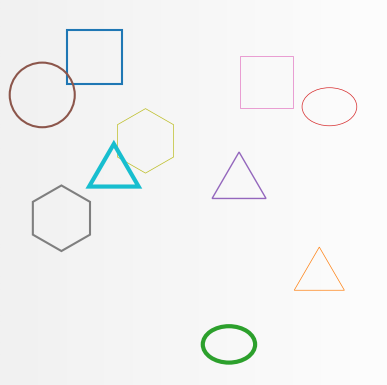[{"shape": "square", "thickness": 1.5, "radius": 0.35, "center": [0.244, 0.853]}, {"shape": "triangle", "thickness": 0.5, "radius": 0.37, "center": [0.824, 0.283]}, {"shape": "oval", "thickness": 3, "radius": 0.34, "center": [0.591, 0.105]}, {"shape": "oval", "thickness": 0.5, "radius": 0.35, "center": [0.85, 0.723]}, {"shape": "triangle", "thickness": 1, "radius": 0.4, "center": [0.617, 0.525]}, {"shape": "circle", "thickness": 1.5, "radius": 0.42, "center": [0.109, 0.753]}, {"shape": "square", "thickness": 0.5, "radius": 0.34, "center": [0.688, 0.787]}, {"shape": "hexagon", "thickness": 1.5, "radius": 0.43, "center": [0.159, 0.433]}, {"shape": "hexagon", "thickness": 0.5, "radius": 0.42, "center": [0.376, 0.634]}, {"shape": "triangle", "thickness": 3, "radius": 0.37, "center": [0.294, 0.552]}]